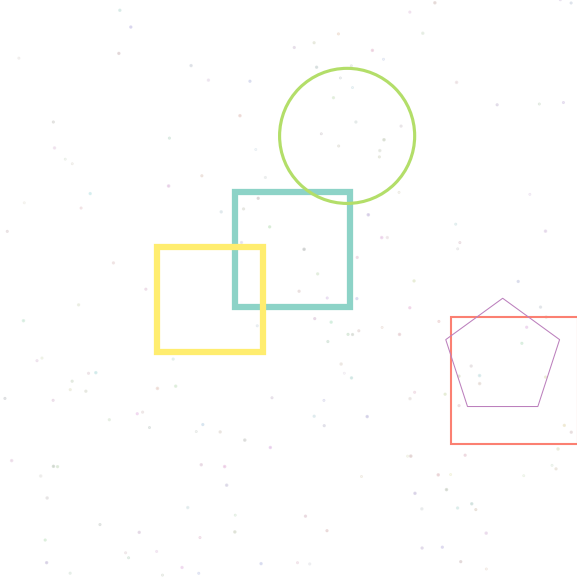[{"shape": "square", "thickness": 3, "radius": 0.5, "center": [0.506, 0.567]}, {"shape": "square", "thickness": 1, "radius": 0.55, "center": [0.891, 0.341]}, {"shape": "circle", "thickness": 1.5, "radius": 0.58, "center": [0.601, 0.764]}, {"shape": "pentagon", "thickness": 0.5, "radius": 0.52, "center": [0.87, 0.379]}, {"shape": "square", "thickness": 3, "radius": 0.46, "center": [0.363, 0.48]}]